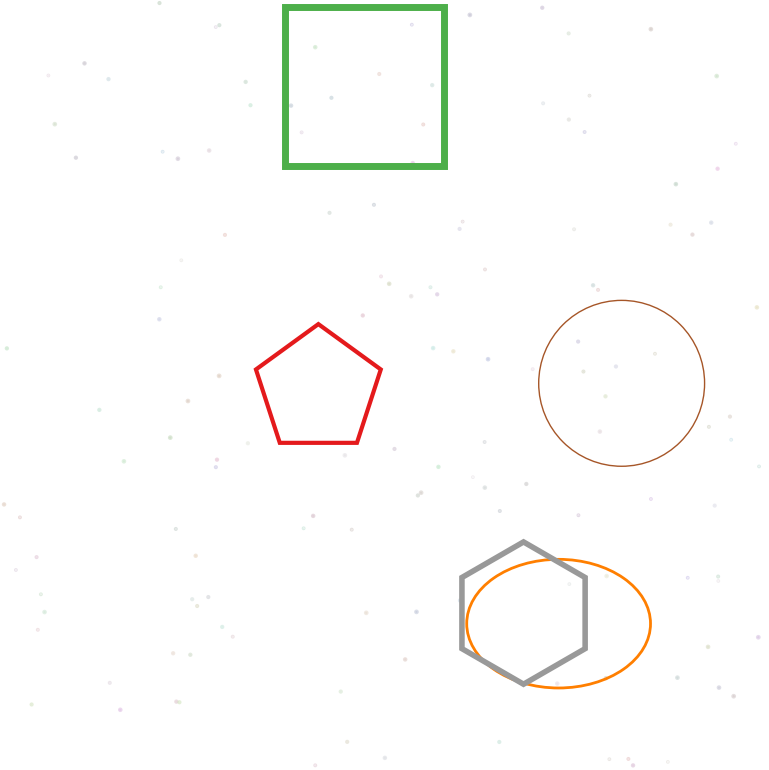[{"shape": "pentagon", "thickness": 1.5, "radius": 0.43, "center": [0.413, 0.494]}, {"shape": "square", "thickness": 2.5, "radius": 0.52, "center": [0.474, 0.887]}, {"shape": "oval", "thickness": 1, "radius": 0.6, "center": [0.725, 0.19]}, {"shape": "circle", "thickness": 0.5, "radius": 0.54, "center": [0.807, 0.502]}, {"shape": "hexagon", "thickness": 2, "radius": 0.46, "center": [0.68, 0.204]}]